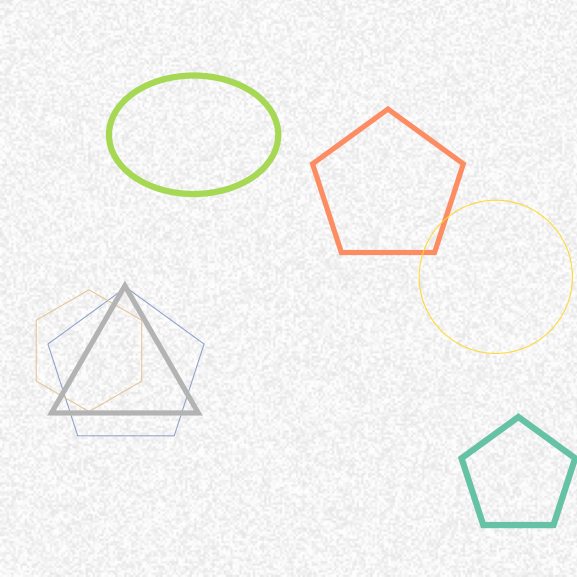[{"shape": "pentagon", "thickness": 3, "radius": 0.52, "center": [0.898, 0.174]}, {"shape": "pentagon", "thickness": 2.5, "radius": 0.69, "center": [0.672, 0.673]}, {"shape": "pentagon", "thickness": 0.5, "radius": 0.71, "center": [0.218, 0.359]}, {"shape": "oval", "thickness": 3, "radius": 0.73, "center": [0.335, 0.766]}, {"shape": "circle", "thickness": 0.5, "radius": 0.66, "center": [0.859, 0.52]}, {"shape": "hexagon", "thickness": 0.5, "radius": 0.53, "center": [0.154, 0.392]}, {"shape": "triangle", "thickness": 2.5, "radius": 0.73, "center": [0.216, 0.357]}]